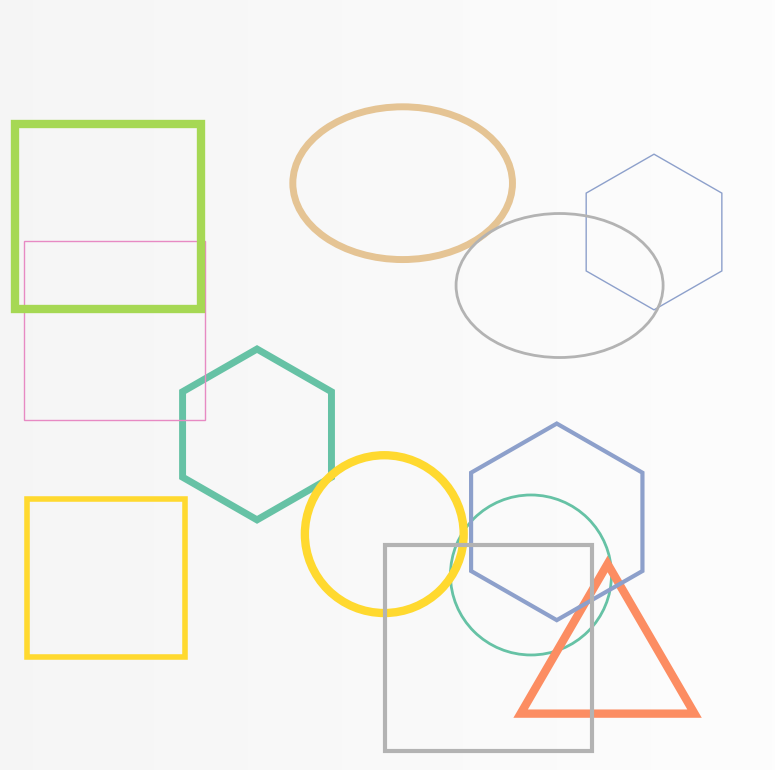[{"shape": "circle", "thickness": 1, "radius": 0.52, "center": [0.685, 0.253]}, {"shape": "hexagon", "thickness": 2.5, "radius": 0.55, "center": [0.332, 0.436]}, {"shape": "triangle", "thickness": 3, "radius": 0.65, "center": [0.784, 0.138]}, {"shape": "hexagon", "thickness": 1.5, "radius": 0.64, "center": [0.718, 0.322]}, {"shape": "hexagon", "thickness": 0.5, "radius": 0.51, "center": [0.844, 0.699]}, {"shape": "square", "thickness": 0.5, "radius": 0.58, "center": [0.147, 0.571]}, {"shape": "square", "thickness": 3, "radius": 0.6, "center": [0.14, 0.719]}, {"shape": "square", "thickness": 2, "radius": 0.51, "center": [0.137, 0.25]}, {"shape": "circle", "thickness": 3, "radius": 0.51, "center": [0.496, 0.306]}, {"shape": "oval", "thickness": 2.5, "radius": 0.71, "center": [0.52, 0.762]}, {"shape": "oval", "thickness": 1, "radius": 0.67, "center": [0.722, 0.629]}, {"shape": "square", "thickness": 1.5, "radius": 0.67, "center": [0.63, 0.158]}]